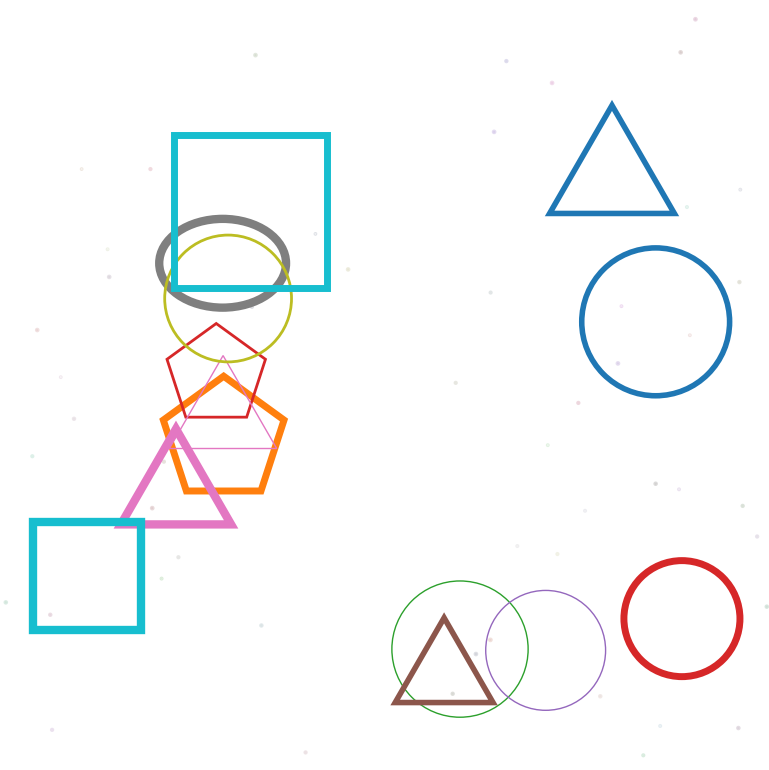[{"shape": "triangle", "thickness": 2, "radius": 0.47, "center": [0.795, 0.77]}, {"shape": "circle", "thickness": 2, "radius": 0.48, "center": [0.852, 0.582]}, {"shape": "pentagon", "thickness": 2.5, "radius": 0.41, "center": [0.29, 0.429]}, {"shape": "circle", "thickness": 0.5, "radius": 0.44, "center": [0.597, 0.157]}, {"shape": "circle", "thickness": 2.5, "radius": 0.38, "center": [0.886, 0.197]}, {"shape": "pentagon", "thickness": 1, "radius": 0.34, "center": [0.281, 0.513]}, {"shape": "circle", "thickness": 0.5, "radius": 0.39, "center": [0.709, 0.155]}, {"shape": "triangle", "thickness": 2, "radius": 0.37, "center": [0.577, 0.124]}, {"shape": "triangle", "thickness": 0.5, "radius": 0.4, "center": [0.29, 0.458]}, {"shape": "triangle", "thickness": 3, "radius": 0.41, "center": [0.229, 0.36]}, {"shape": "oval", "thickness": 3, "radius": 0.41, "center": [0.289, 0.658]}, {"shape": "circle", "thickness": 1, "radius": 0.41, "center": [0.296, 0.612]}, {"shape": "square", "thickness": 3, "radius": 0.35, "center": [0.113, 0.252]}, {"shape": "square", "thickness": 2.5, "radius": 0.5, "center": [0.325, 0.725]}]